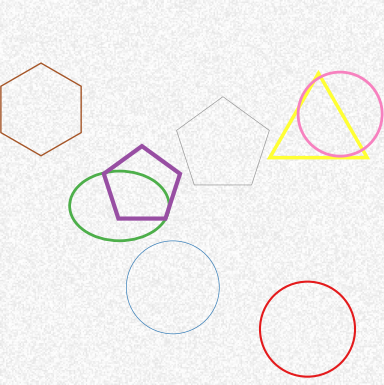[{"shape": "circle", "thickness": 1.5, "radius": 0.62, "center": [0.799, 0.145]}, {"shape": "circle", "thickness": 0.5, "radius": 0.6, "center": [0.449, 0.254]}, {"shape": "oval", "thickness": 2, "radius": 0.65, "center": [0.31, 0.465]}, {"shape": "pentagon", "thickness": 3, "radius": 0.52, "center": [0.369, 0.516]}, {"shape": "triangle", "thickness": 2.5, "radius": 0.73, "center": [0.827, 0.664]}, {"shape": "hexagon", "thickness": 1, "radius": 0.6, "center": [0.107, 0.716]}, {"shape": "circle", "thickness": 2, "radius": 0.55, "center": [0.883, 0.704]}, {"shape": "pentagon", "thickness": 0.5, "radius": 0.63, "center": [0.579, 0.622]}]